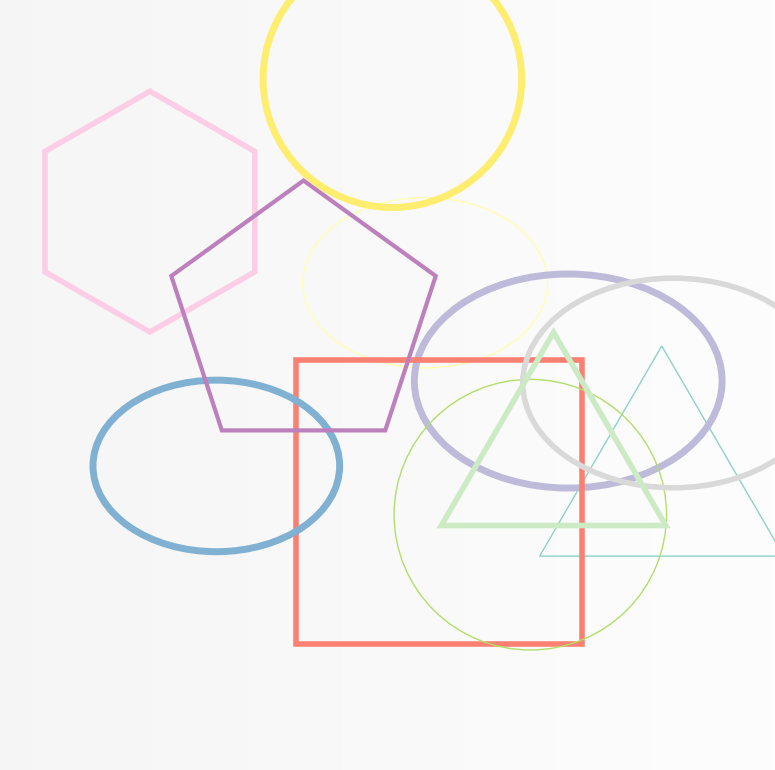[{"shape": "triangle", "thickness": 0.5, "radius": 0.91, "center": [0.854, 0.369]}, {"shape": "oval", "thickness": 0.5, "radius": 0.79, "center": [0.549, 0.633]}, {"shape": "oval", "thickness": 2.5, "radius": 0.99, "center": [0.733, 0.505]}, {"shape": "square", "thickness": 2, "radius": 0.92, "center": [0.566, 0.348]}, {"shape": "oval", "thickness": 2.5, "radius": 0.8, "center": [0.279, 0.395]}, {"shape": "circle", "thickness": 0.5, "radius": 0.88, "center": [0.684, 0.332]}, {"shape": "hexagon", "thickness": 2, "radius": 0.78, "center": [0.193, 0.725]}, {"shape": "oval", "thickness": 2, "radius": 0.97, "center": [0.869, 0.503]}, {"shape": "pentagon", "thickness": 1.5, "radius": 0.9, "center": [0.392, 0.586]}, {"shape": "triangle", "thickness": 2, "radius": 0.84, "center": [0.714, 0.401]}, {"shape": "circle", "thickness": 2.5, "radius": 0.83, "center": [0.506, 0.897]}]